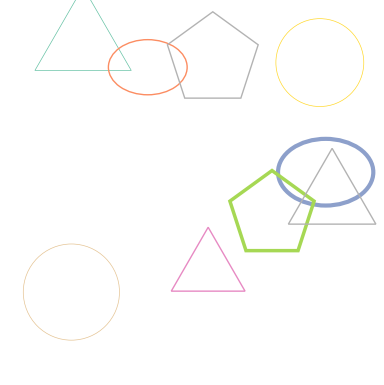[{"shape": "triangle", "thickness": 0.5, "radius": 0.72, "center": [0.216, 0.889]}, {"shape": "oval", "thickness": 1, "radius": 0.51, "center": [0.384, 0.825]}, {"shape": "oval", "thickness": 3, "radius": 0.62, "center": [0.846, 0.553]}, {"shape": "triangle", "thickness": 1, "radius": 0.55, "center": [0.541, 0.299]}, {"shape": "pentagon", "thickness": 2.5, "radius": 0.57, "center": [0.707, 0.442]}, {"shape": "circle", "thickness": 0.5, "radius": 0.57, "center": [0.831, 0.837]}, {"shape": "circle", "thickness": 0.5, "radius": 0.62, "center": [0.185, 0.241]}, {"shape": "pentagon", "thickness": 1, "radius": 0.62, "center": [0.553, 0.845]}, {"shape": "triangle", "thickness": 1, "radius": 0.66, "center": [0.863, 0.483]}]